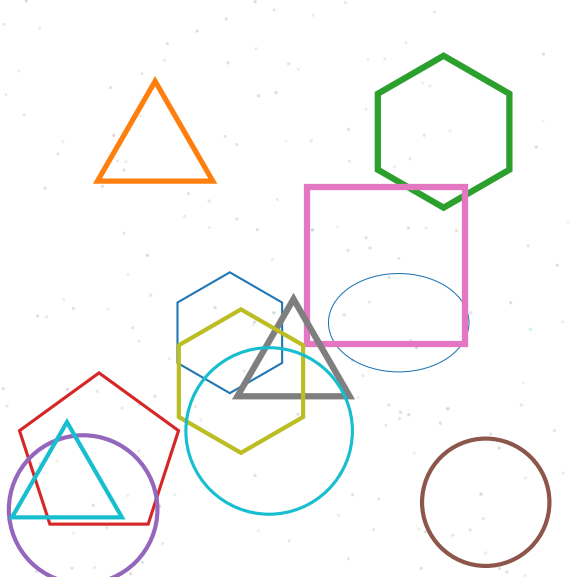[{"shape": "hexagon", "thickness": 1, "radius": 0.52, "center": [0.398, 0.423]}, {"shape": "oval", "thickness": 0.5, "radius": 0.61, "center": [0.69, 0.44]}, {"shape": "triangle", "thickness": 2.5, "radius": 0.58, "center": [0.269, 0.743]}, {"shape": "hexagon", "thickness": 3, "radius": 0.66, "center": [0.768, 0.771]}, {"shape": "pentagon", "thickness": 1.5, "radius": 0.72, "center": [0.171, 0.209]}, {"shape": "circle", "thickness": 2, "radius": 0.64, "center": [0.144, 0.117]}, {"shape": "circle", "thickness": 2, "radius": 0.55, "center": [0.841, 0.129]}, {"shape": "square", "thickness": 3, "radius": 0.68, "center": [0.668, 0.539]}, {"shape": "triangle", "thickness": 3, "radius": 0.56, "center": [0.508, 0.369]}, {"shape": "hexagon", "thickness": 2, "radius": 0.62, "center": [0.417, 0.339]}, {"shape": "triangle", "thickness": 2, "radius": 0.55, "center": [0.116, 0.158]}, {"shape": "circle", "thickness": 1.5, "radius": 0.72, "center": [0.466, 0.253]}]